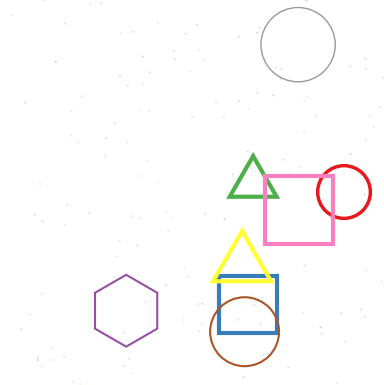[{"shape": "circle", "thickness": 2.5, "radius": 0.34, "center": [0.894, 0.501]}, {"shape": "square", "thickness": 3, "radius": 0.37, "center": [0.645, 0.209]}, {"shape": "triangle", "thickness": 3, "radius": 0.35, "center": [0.658, 0.524]}, {"shape": "hexagon", "thickness": 1.5, "radius": 0.47, "center": [0.328, 0.193]}, {"shape": "triangle", "thickness": 3, "radius": 0.44, "center": [0.629, 0.313]}, {"shape": "circle", "thickness": 1.5, "radius": 0.45, "center": [0.635, 0.138]}, {"shape": "square", "thickness": 3, "radius": 0.44, "center": [0.776, 0.455]}, {"shape": "circle", "thickness": 1, "radius": 0.48, "center": [0.774, 0.884]}]